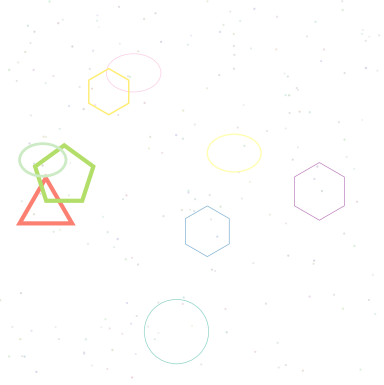[{"shape": "circle", "thickness": 0.5, "radius": 0.42, "center": [0.458, 0.139]}, {"shape": "oval", "thickness": 1, "radius": 0.35, "center": [0.608, 0.602]}, {"shape": "triangle", "thickness": 3, "radius": 0.39, "center": [0.119, 0.459]}, {"shape": "hexagon", "thickness": 0.5, "radius": 0.33, "center": [0.538, 0.399]}, {"shape": "pentagon", "thickness": 3, "radius": 0.4, "center": [0.167, 0.543]}, {"shape": "oval", "thickness": 0.5, "radius": 0.35, "center": [0.347, 0.811]}, {"shape": "hexagon", "thickness": 0.5, "radius": 0.37, "center": [0.83, 0.503]}, {"shape": "oval", "thickness": 2, "radius": 0.3, "center": [0.111, 0.585]}, {"shape": "hexagon", "thickness": 1, "radius": 0.3, "center": [0.283, 0.762]}]